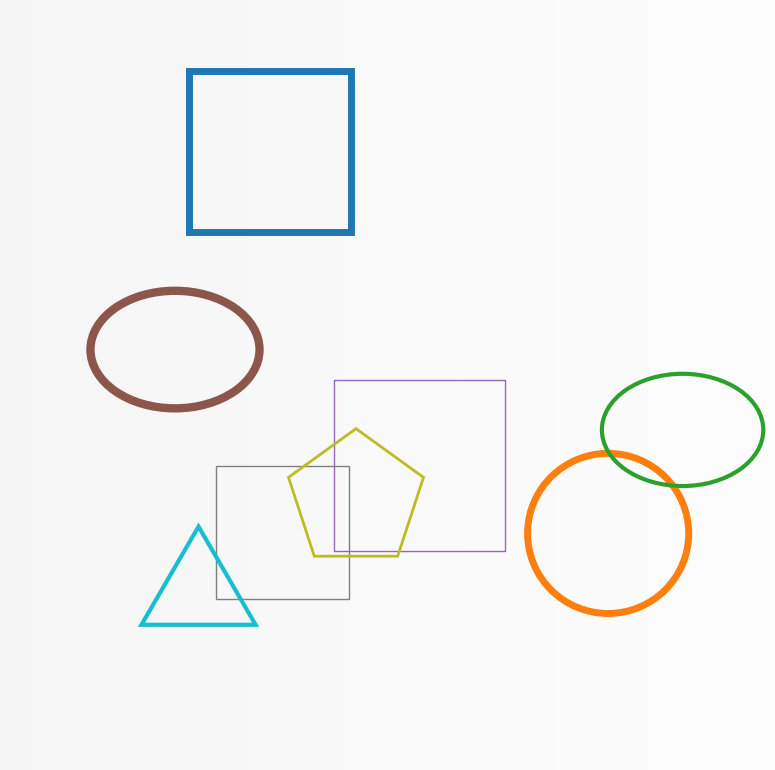[{"shape": "square", "thickness": 2.5, "radius": 0.52, "center": [0.348, 0.804]}, {"shape": "circle", "thickness": 2.5, "radius": 0.52, "center": [0.785, 0.307]}, {"shape": "oval", "thickness": 1.5, "radius": 0.52, "center": [0.881, 0.442]}, {"shape": "square", "thickness": 0.5, "radius": 0.55, "center": [0.542, 0.395]}, {"shape": "oval", "thickness": 3, "radius": 0.55, "center": [0.226, 0.546]}, {"shape": "square", "thickness": 0.5, "radius": 0.43, "center": [0.364, 0.308]}, {"shape": "pentagon", "thickness": 1, "radius": 0.46, "center": [0.459, 0.352]}, {"shape": "triangle", "thickness": 1.5, "radius": 0.43, "center": [0.256, 0.231]}]